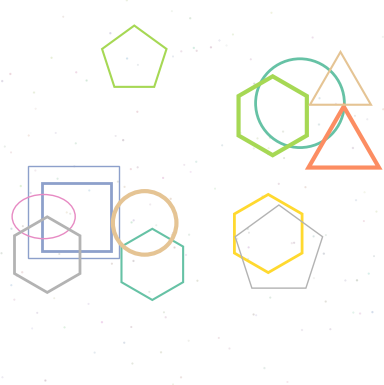[{"shape": "hexagon", "thickness": 1.5, "radius": 0.46, "center": [0.396, 0.313]}, {"shape": "circle", "thickness": 2, "radius": 0.58, "center": [0.779, 0.732]}, {"shape": "triangle", "thickness": 3, "radius": 0.53, "center": [0.893, 0.618]}, {"shape": "square", "thickness": 1, "radius": 0.6, "center": [0.191, 0.449]}, {"shape": "square", "thickness": 2, "radius": 0.44, "center": [0.199, 0.437]}, {"shape": "oval", "thickness": 1, "radius": 0.41, "center": [0.113, 0.437]}, {"shape": "pentagon", "thickness": 1.5, "radius": 0.44, "center": [0.349, 0.846]}, {"shape": "hexagon", "thickness": 3, "radius": 0.51, "center": [0.708, 0.699]}, {"shape": "hexagon", "thickness": 2, "radius": 0.51, "center": [0.697, 0.393]}, {"shape": "circle", "thickness": 3, "radius": 0.41, "center": [0.376, 0.421]}, {"shape": "triangle", "thickness": 1.5, "radius": 0.46, "center": [0.884, 0.774]}, {"shape": "pentagon", "thickness": 1, "radius": 0.6, "center": [0.724, 0.348]}, {"shape": "hexagon", "thickness": 2, "radius": 0.49, "center": [0.123, 0.339]}]